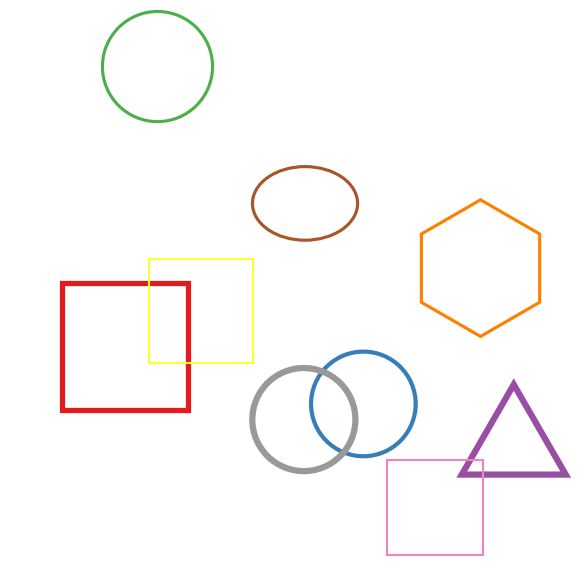[{"shape": "square", "thickness": 2.5, "radius": 0.55, "center": [0.217, 0.399]}, {"shape": "circle", "thickness": 2, "radius": 0.45, "center": [0.629, 0.3]}, {"shape": "circle", "thickness": 1.5, "radius": 0.48, "center": [0.273, 0.884]}, {"shape": "triangle", "thickness": 3, "radius": 0.52, "center": [0.89, 0.229]}, {"shape": "hexagon", "thickness": 1.5, "radius": 0.59, "center": [0.832, 0.535]}, {"shape": "square", "thickness": 1, "radius": 0.45, "center": [0.348, 0.461]}, {"shape": "oval", "thickness": 1.5, "radius": 0.46, "center": [0.528, 0.647]}, {"shape": "square", "thickness": 1, "radius": 0.41, "center": [0.753, 0.12]}, {"shape": "circle", "thickness": 3, "radius": 0.45, "center": [0.526, 0.273]}]